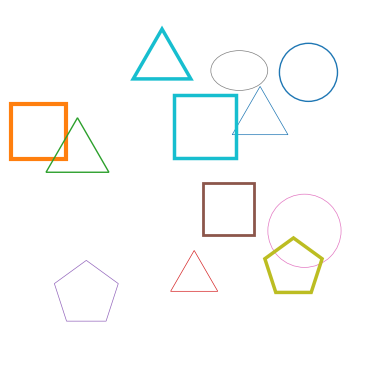[{"shape": "triangle", "thickness": 0.5, "radius": 0.42, "center": [0.676, 0.692]}, {"shape": "circle", "thickness": 1, "radius": 0.38, "center": [0.801, 0.812]}, {"shape": "square", "thickness": 3, "radius": 0.36, "center": [0.1, 0.659]}, {"shape": "triangle", "thickness": 1, "radius": 0.47, "center": [0.201, 0.6]}, {"shape": "triangle", "thickness": 0.5, "radius": 0.35, "center": [0.504, 0.279]}, {"shape": "pentagon", "thickness": 0.5, "radius": 0.44, "center": [0.224, 0.236]}, {"shape": "square", "thickness": 2, "radius": 0.33, "center": [0.593, 0.457]}, {"shape": "circle", "thickness": 0.5, "radius": 0.48, "center": [0.791, 0.401]}, {"shape": "oval", "thickness": 0.5, "radius": 0.37, "center": [0.622, 0.817]}, {"shape": "pentagon", "thickness": 2.5, "radius": 0.39, "center": [0.762, 0.304]}, {"shape": "square", "thickness": 2.5, "radius": 0.4, "center": [0.533, 0.672]}, {"shape": "triangle", "thickness": 2.5, "radius": 0.43, "center": [0.421, 0.838]}]